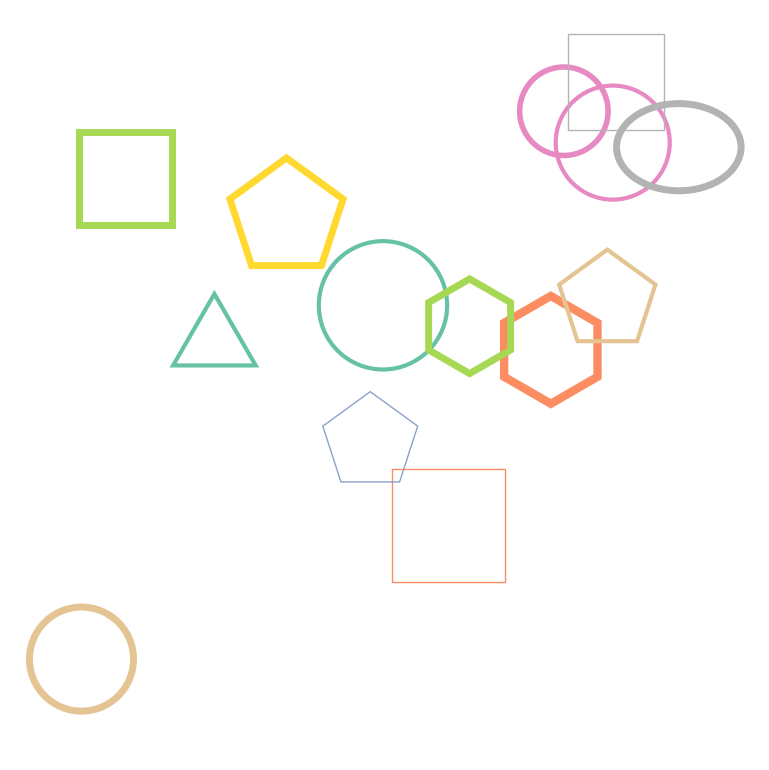[{"shape": "triangle", "thickness": 1.5, "radius": 0.31, "center": [0.278, 0.556]}, {"shape": "circle", "thickness": 1.5, "radius": 0.42, "center": [0.497, 0.603]}, {"shape": "square", "thickness": 0.5, "radius": 0.37, "center": [0.582, 0.317]}, {"shape": "hexagon", "thickness": 3, "radius": 0.35, "center": [0.715, 0.546]}, {"shape": "pentagon", "thickness": 0.5, "radius": 0.32, "center": [0.481, 0.427]}, {"shape": "circle", "thickness": 2, "radius": 0.29, "center": [0.732, 0.856]}, {"shape": "circle", "thickness": 1.5, "radius": 0.37, "center": [0.796, 0.815]}, {"shape": "hexagon", "thickness": 2.5, "radius": 0.31, "center": [0.61, 0.576]}, {"shape": "square", "thickness": 2.5, "radius": 0.3, "center": [0.163, 0.768]}, {"shape": "pentagon", "thickness": 2.5, "radius": 0.39, "center": [0.372, 0.718]}, {"shape": "circle", "thickness": 2.5, "radius": 0.34, "center": [0.106, 0.144]}, {"shape": "pentagon", "thickness": 1.5, "radius": 0.33, "center": [0.789, 0.61]}, {"shape": "square", "thickness": 0.5, "radius": 0.31, "center": [0.8, 0.893]}, {"shape": "oval", "thickness": 2.5, "radius": 0.4, "center": [0.882, 0.809]}]